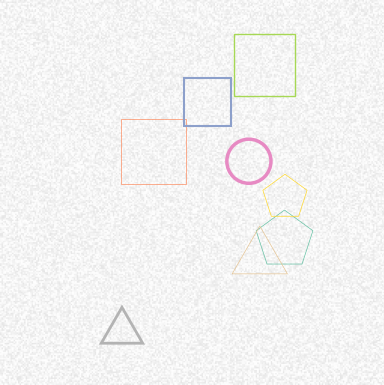[{"shape": "pentagon", "thickness": 0.5, "radius": 0.39, "center": [0.739, 0.377]}, {"shape": "square", "thickness": 0.5, "radius": 0.42, "center": [0.4, 0.605]}, {"shape": "square", "thickness": 1.5, "radius": 0.31, "center": [0.539, 0.735]}, {"shape": "circle", "thickness": 2.5, "radius": 0.29, "center": [0.646, 0.581]}, {"shape": "square", "thickness": 1, "radius": 0.4, "center": [0.687, 0.832]}, {"shape": "pentagon", "thickness": 0.5, "radius": 0.3, "center": [0.74, 0.487]}, {"shape": "triangle", "thickness": 0.5, "radius": 0.41, "center": [0.675, 0.33]}, {"shape": "triangle", "thickness": 2, "radius": 0.31, "center": [0.317, 0.14]}]